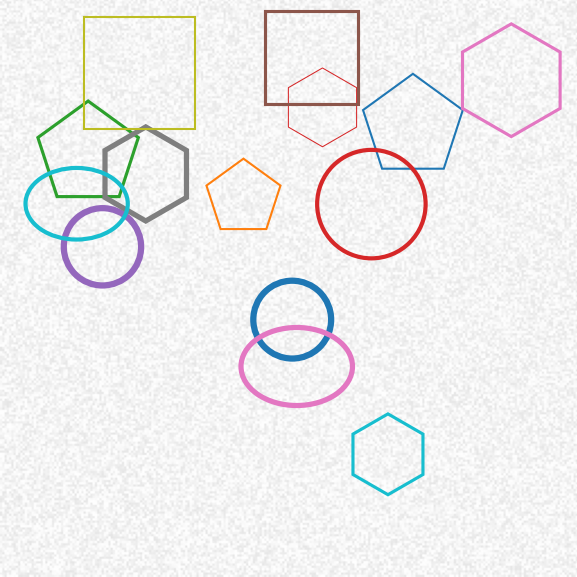[{"shape": "circle", "thickness": 3, "radius": 0.34, "center": [0.506, 0.446]}, {"shape": "pentagon", "thickness": 1, "radius": 0.45, "center": [0.715, 0.78]}, {"shape": "pentagon", "thickness": 1, "radius": 0.34, "center": [0.422, 0.657]}, {"shape": "pentagon", "thickness": 1.5, "radius": 0.46, "center": [0.153, 0.733]}, {"shape": "circle", "thickness": 2, "radius": 0.47, "center": [0.643, 0.646]}, {"shape": "hexagon", "thickness": 0.5, "radius": 0.34, "center": [0.558, 0.813]}, {"shape": "circle", "thickness": 3, "radius": 0.33, "center": [0.177, 0.572]}, {"shape": "square", "thickness": 1.5, "radius": 0.4, "center": [0.539, 0.899]}, {"shape": "oval", "thickness": 2.5, "radius": 0.48, "center": [0.514, 0.365]}, {"shape": "hexagon", "thickness": 1.5, "radius": 0.49, "center": [0.885, 0.86]}, {"shape": "hexagon", "thickness": 2.5, "radius": 0.41, "center": [0.252, 0.698]}, {"shape": "square", "thickness": 1, "radius": 0.48, "center": [0.242, 0.873]}, {"shape": "hexagon", "thickness": 1.5, "radius": 0.35, "center": [0.672, 0.212]}, {"shape": "oval", "thickness": 2, "radius": 0.44, "center": [0.133, 0.646]}]